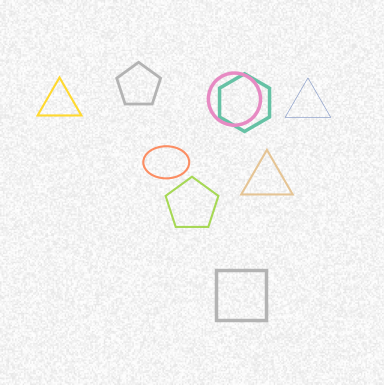[{"shape": "hexagon", "thickness": 2.5, "radius": 0.37, "center": [0.635, 0.734]}, {"shape": "oval", "thickness": 1.5, "radius": 0.3, "center": [0.432, 0.578]}, {"shape": "triangle", "thickness": 0.5, "radius": 0.34, "center": [0.8, 0.729]}, {"shape": "circle", "thickness": 2.5, "radius": 0.34, "center": [0.609, 0.743]}, {"shape": "pentagon", "thickness": 1.5, "radius": 0.36, "center": [0.499, 0.469]}, {"shape": "triangle", "thickness": 1.5, "radius": 0.33, "center": [0.155, 0.733]}, {"shape": "triangle", "thickness": 1.5, "radius": 0.39, "center": [0.693, 0.534]}, {"shape": "pentagon", "thickness": 2, "radius": 0.3, "center": [0.36, 0.778]}, {"shape": "square", "thickness": 2.5, "radius": 0.33, "center": [0.626, 0.234]}]